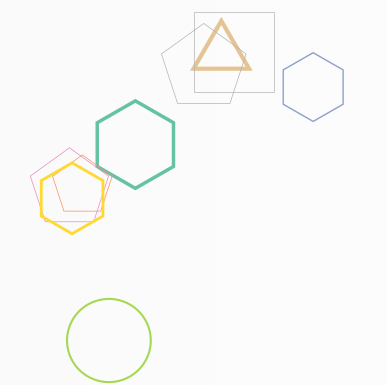[{"shape": "hexagon", "thickness": 2.5, "radius": 0.57, "center": [0.349, 0.624]}, {"shape": "pentagon", "thickness": 0.5, "radius": 0.4, "center": [0.213, 0.517]}, {"shape": "hexagon", "thickness": 1, "radius": 0.45, "center": [0.808, 0.774]}, {"shape": "pentagon", "thickness": 0.5, "radius": 0.53, "center": [0.179, 0.51]}, {"shape": "circle", "thickness": 1.5, "radius": 0.54, "center": [0.281, 0.116]}, {"shape": "hexagon", "thickness": 2, "radius": 0.46, "center": [0.186, 0.485]}, {"shape": "triangle", "thickness": 3, "radius": 0.41, "center": [0.571, 0.863]}, {"shape": "pentagon", "thickness": 0.5, "radius": 0.57, "center": [0.526, 0.824]}, {"shape": "square", "thickness": 0.5, "radius": 0.51, "center": [0.603, 0.865]}]